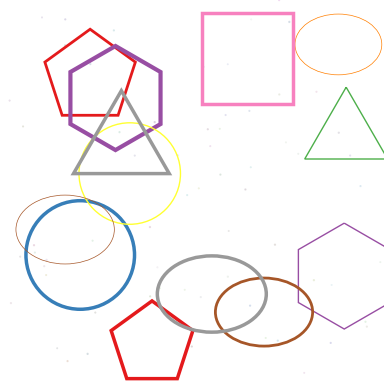[{"shape": "pentagon", "thickness": 2.5, "radius": 0.56, "center": [0.395, 0.107]}, {"shape": "pentagon", "thickness": 2, "radius": 0.62, "center": [0.234, 0.801]}, {"shape": "circle", "thickness": 2.5, "radius": 0.71, "center": [0.208, 0.338]}, {"shape": "triangle", "thickness": 1, "radius": 0.62, "center": [0.899, 0.649]}, {"shape": "hexagon", "thickness": 3, "radius": 0.68, "center": [0.3, 0.745]}, {"shape": "hexagon", "thickness": 1, "radius": 0.69, "center": [0.894, 0.283]}, {"shape": "oval", "thickness": 0.5, "radius": 0.56, "center": [0.879, 0.885]}, {"shape": "circle", "thickness": 1, "radius": 0.66, "center": [0.337, 0.549]}, {"shape": "oval", "thickness": 2, "radius": 0.63, "center": [0.686, 0.189]}, {"shape": "oval", "thickness": 0.5, "radius": 0.64, "center": [0.169, 0.404]}, {"shape": "square", "thickness": 2.5, "radius": 0.59, "center": [0.642, 0.848]}, {"shape": "oval", "thickness": 2.5, "radius": 0.71, "center": [0.55, 0.236]}, {"shape": "triangle", "thickness": 2.5, "radius": 0.72, "center": [0.315, 0.621]}]